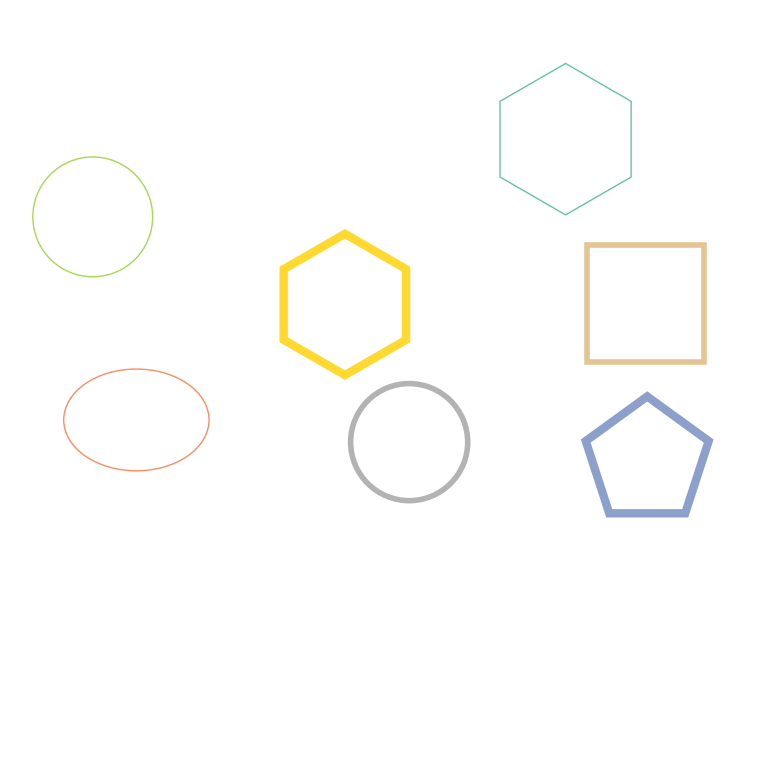[{"shape": "hexagon", "thickness": 0.5, "radius": 0.49, "center": [0.735, 0.819]}, {"shape": "oval", "thickness": 0.5, "radius": 0.47, "center": [0.177, 0.455]}, {"shape": "pentagon", "thickness": 3, "radius": 0.42, "center": [0.841, 0.401]}, {"shape": "circle", "thickness": 0.5, "radius": 0.39, "center": [0.12, 0.718]}, {"shape": "hexagon", "thickness": 3, "radius": 0.46, "center": [0.448, 0.605]}, {"shape": "square", "thickness": 2, "radius": 0.38, "center": [0.839, 0.606]}, {"shape": "circle", "thickness": 2, "radius": 0.38, "center": [0.531, 0.426]}]